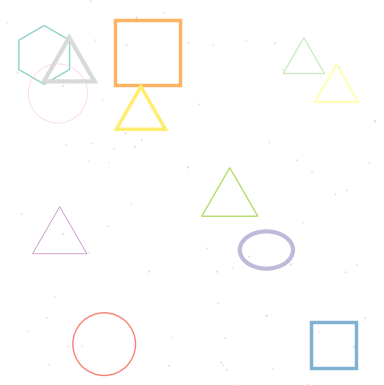[{"shape": "hexagon", "thickness": 1, "radius": 0.38, "center": [0.115, 0.858]}, {"shape": "triangle", "thickness": 1.5, "radius": 0.32, "center": [0.874, 0.768]}, {"shape": "oval", "thickness": 3, "radius": 0.35, "center": [0.692, 0.351]}, {"shape": "circle", "thickness": 1, "radius": 0.41, "center": [0.271, 0.106]}, {"shape": "square", "thickness": 2.5, "radius": 0.3, "center": [0.866, 0.105]}, {"shape": "square", "thickness": 2.5, "radius": 0.42, "center": [0.382, 0.863]}, {"shape": "triangle", "thickness": 1, "radius": 0.42, "center": [0.597, 0.48]}, {"shape": "circle", "thickness": 0.5, "radius": 0.38, "center": [0.15, 0.757]}, {"shape": "triangle", "thickness": 3, "radius": 0.38, "center": [0.18, 0.827]}, {"shape": "triangle", "thickness": 0.5, "radius": 0.41, "center": [0.155, 0.382]}, {"shape": "triangle", "thickness": 1, "radius": 0.31, "center": [0.789, 0.84]}, {"shape": "triangle", "thickness": 2.5, "radius": 0.37, "center": [0.366, 0.701]}]